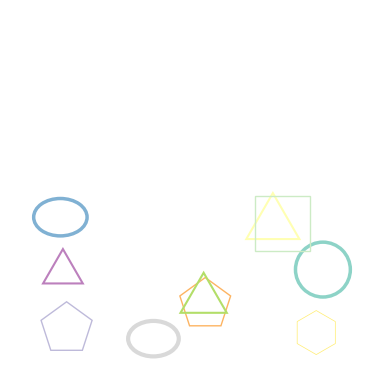[{"shape": "circle", "thickness": 2.5, "radius": 0.36, "center": [0.839, 0.3]}, {"shape": "triangle", "thickness": 1.5, "radius": 0.4, "center": [0.709, 0.419]}, {"shape": "pentagon", "thickness": 1, "radius": 0.35, "center": [0.173, 0.146]}, {"shape": "oval", "thickness": 2.5, "radius": 0.35, "center": [0.157, 0.436]}, {"shape": "pentagon", "thickness": 1, "radius": 0.35, "center": [0.533, 0.21]}, {"shape": "triangle", "thickness": 1.5, "radius": 0.35, "center": [0.529, 0.222]}, {"shape": "oval", "thickness": 3, "radius": 0.33, "center": [0.399, 0.12]}, {"shape": "triangle", "thickness": 1.5, "radius": 0.3, "center": [0.163, 0.294]}, {"shape": "square", "thickness": 1, "radius": 0.36, "center": [0.733, 0.419]}, {"shape": "hexagon", "thickness": 0.5, "radius": 0.29, "center": [0.821, 0.136]}]